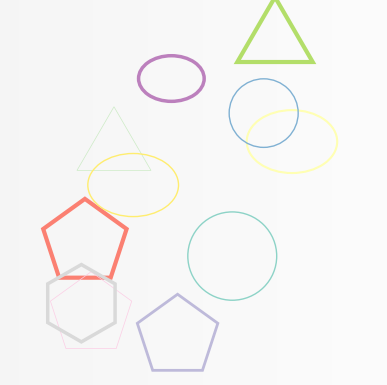[{"shape": "circle", "thickness": 1, "radius": 0.57, "center": [0.599, 0.335]}, {"shape": "oval", "thickness": 1.5, "radius": 0.58, "center": [0.753, 0.632]}, {"shape": "pentagon", "thickness": 2, "radius": 0.55, "center": [0.458, 0.126]}, {"shape": "pentagon", "thickness": 3, "radius": 0.57, "center": [0.219, 0.37]}, {"shape": "circle", "thickness": 1, "radius": 0.45, "center": [0.68, 0.706]}, {"shape": "triangle", "thickness": 3, "radius": 0.56, "center": [0.71, 0.895]}, {"shape": "pentagon", "thickness": 0.5, "radius": 0.55, "center": [0.235, 0.184]}, {"shape": "hexagon", "thickness": 2.5, "radius": 0.5, "center": [0.21, 0.212]}, {"shape": "oval", "thickness": 2.5, "radius": 0.42, "center": [0.442, 0.796]}, {"shape": "triangle", "thickness": 0.5, "radius": 0.55, "center": [0.294, 0.612]}, {"shape": "oval", "thickness": 1, "radius": 0.59, "center": [0.344, 0.519]}]